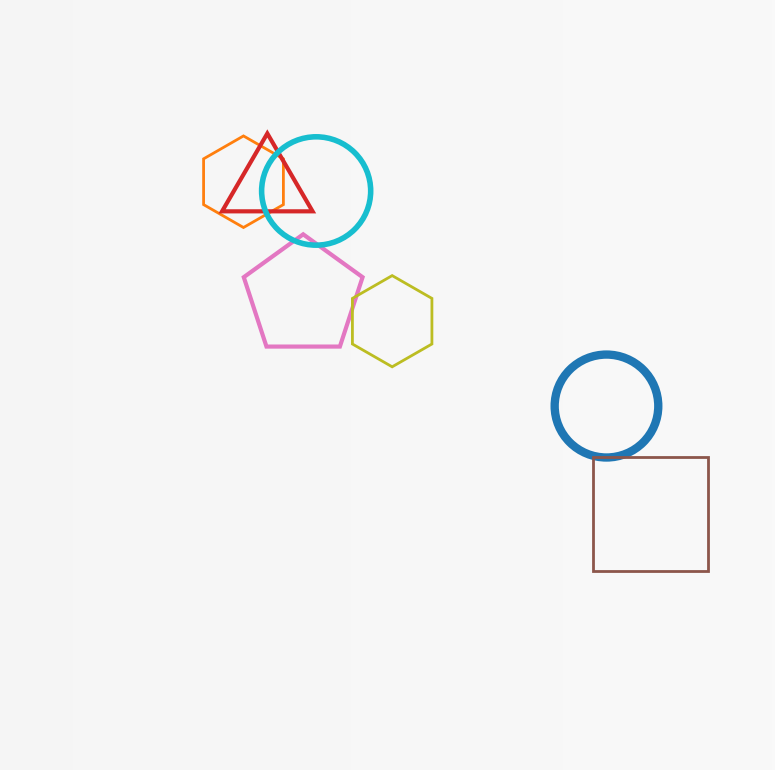[{"shape": "circle", "thickness": 3, "radius": 0.33, "center": [0.783, 0.473]}, {"shape": "hexagon", "thickness": 1, "radius": 0.3, "center": [0.314, 0.764]}, {"shape": "triangle", "thickness": 1.5, "radius": 0.34, "center": [0.345, 0.759]}, {"shape": "square", "thickness": 1, "radius": 0.37, "center": [0.839, 0.333]}, {"shape": "pentagon", "thickness": 1.5, "radius": 0.4, "center": [0.391, 0.615]}, {"shape": "hexagon", "thickness": 1, "radius": 0.3, "center": [0.506, 0.583]}, {"shape": "circle", "thickness": 2, "radius": 0.35, "center": [0.408, 0.752]}]